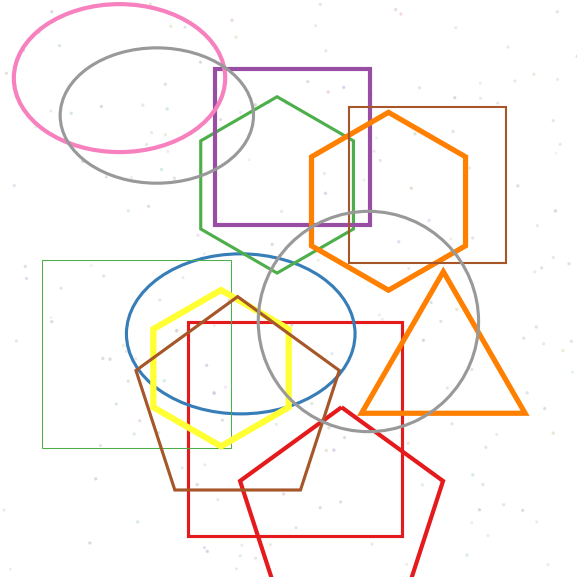[{"shape": "pentagon", "thickness": 2, "radius": 0.92, "center": [0.591, 0.109]}, {"shape": "square", "thickness": 1.5, "radius": 0.93, "center": [0.51, 0.256]}, {"shape": "oval", "thickness": 1.5, "radius": 0.99, "center": [0.417, 0.421]}, {"shape": "hexagon", "thickness": 1.5, "radius": 0.76, "center": [0.48, 0.679]}, {"shape": "square", "thickness": 0.5, "radius": 0.82, "center": [0.236, 0.386]}, {"shape": "square", "thickness": 2, "radius": 0.67, "center": [0.507, 0.745]}, {"shape": "triangle", "thickness": 2.5, "radius": 0.82, "center": [0.768, 0.365]}, {"shape": "hexagon", "thickness": 2.5, "radius": 0.77, "center": [0.673, 0.651]}, {"shape": "hexagon", "thickness": 3, "radius": 0.68, "center": [0.383, 0.362]}, {"shape": "square", "thickness": 1, "radius": 0.68, "center": [0.74, 0.679]}, {"shape": "pentagon", "thickness": 1.5, "radius": 0.93, "center": [0.412, 0.3]}, {"shape": "oval", "thickness": 2, "radius": 0.92, "center": [0.207, 0.864]}, {"shape": "circle", "thickness": 1.5, "radius": 0.95, "center": [0.638, 0.442]}, {"shape": "oval", "thickness": 1.5, "radius": 0.84, "center": [0.272, 0.799]}]